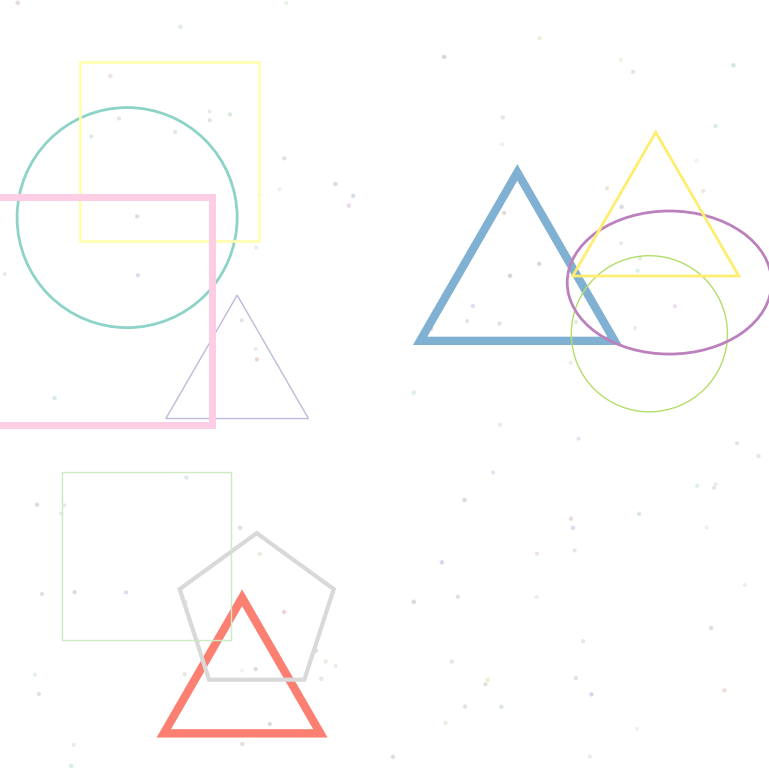[{"shape": "circle", "thickness": 1, "radius": 0.71, "center": [0.165, 0.717]}, {"shape": "square", "thickness": 1, "radius": 0.58, "center": [0.22, 0.803]}, {"shape": "triangle", "thickness": 0.5, "radius": 0.53, "center": [0.308, 0.51]}, {"shape": "triangle", "thickness": 3, "radius": 0.59, "center": [0.314, 0.106]}, {"shape": "triangle", "thickness": 3, "radius": 0.73, "center": [0.672, 0.63]}, {"shape": "circle", "thickness": 0.5, "radius": 0.51, "center": [0.843, 0.567]}, {"shape": "square", "thickness": 2.5, "radius": 0.74, "center": [0.128, 0.596]}, {"shape": "pentagon", "thickness": 1.5, "radius": 0.53, "center": [0.333, 0.202]}, {"shape": "oval", "thickness": 1, "radius": 0.66, "center": [0.869, 0.633]}, {"shape": "square", "thickness": 0.5, "radius": 0.55, "center": [0.19, 0.278]}, {"shape": "triangle", "thickness": 1, "radius": 0.62, "center": [0.852, 0.704]}]